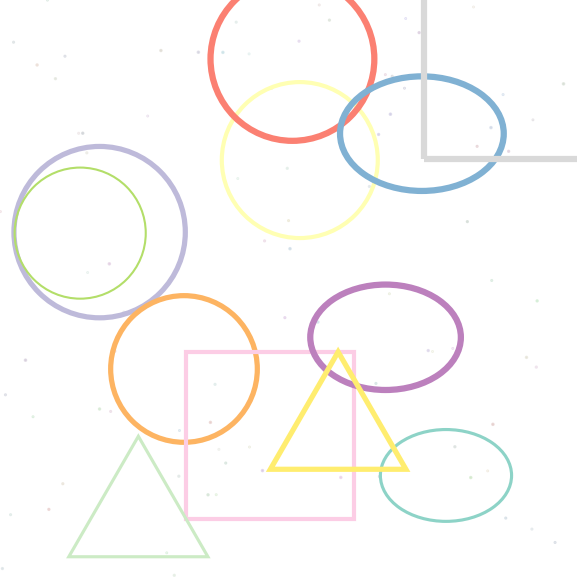[{"shape": "oval", "thickness": 1.5, "radius": 0.57, "center": [0.772, 0.176]}, {"shape": "circle", "thickness": 2, "radius": 0.68, "center": [0.519, 0.722]}, {"shape": "circle", "thickness": 2.5, "radius": 0.74, "center": [0.173, 0.597]}, {"shape": "circle", "thickness": 3, "radius": 0.71, "center": [0.506, 0.897]}, {"shape": "oval", "thickness": 3, "radius": 0.71, "center": [0.731, 0.768]}, {"shape": "circle", "thickness": 2.5, "radius": 0.63, "center": [0.319, 0.36]}, {"shape": "circle", "thickness": 1, "radius": 0.57, "center": [0.139, 0.595]}, {"shape": "square", "thickness": 2, "radius": 0.72, "center": [0.467, 0.245]}, {"shape": "square", "thickness": 3, "radius": 0.73, "center": [0.881, 0.87]}, {"shape": "oval", "thickness": 3, "radius": 0.65, "center": [0.668, 0.415]}, {"shape": "triangle", "thickness": 1.5, "radius": 0.7, "center": [0.24, 0.105]}, {"shape": "triangle", "thickness": 2.5, "radius": 0.68, "center": [0.586, 0.254]}]